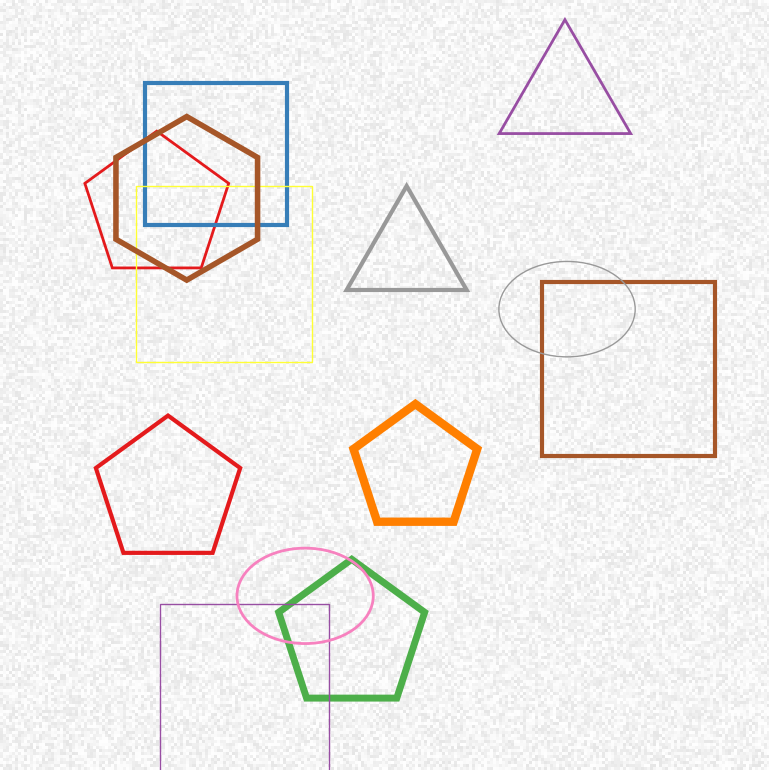[{"shape": "pentagon", "thickness": 1, "radius": 0.49, "center": [0.204, 0.732]}, {"shape": "pentagon", "thickness": 1.5, "radius": 0.49, "center": [0.218, 0.362]}, {"shape": "square", "thickness": 1.5, "radius": 0.46, "center": [0.28, 0.8]}, {"shape": "pentagon", "thickness": 2.5, "radius": 0.5, "center": [0.457, 0.174]}, {"shape": "square", "thickness": 0.5, "radius": 0.55, "center": [0.318, 0.106]}, {"shape": "triangle", "thickness": 1, "radius": 0.49, "center": [0.734, 0.876]}, {"shape": "pentagon", "thickness": 3, "radius": 0.42, "center": [0.539, 0.391]}, {"shape": "square", "thickness": 0.5, "radius": 0.57, "center": [0.291, 0.644]}, {"shape": "square", "thickness": 1.5, "radius": 0.56, "center": [0.817, 0.521]}, {"shape": "hexagon", "thickness": 2, "radius": 0.53, "center": [0.243, 0.742]}, {"shape": "oval", "thickness": 1, "radius": 0.44, "center": [0.396, 0.226]}, {"shape": "triangle", "thickness": 1.5, "radius": 0.45, "center": [0.528, 0.668]}, {"shape": "oval", "thickness": 0.5, "radius": 0.44, "center": [0.736, 0.599]}]